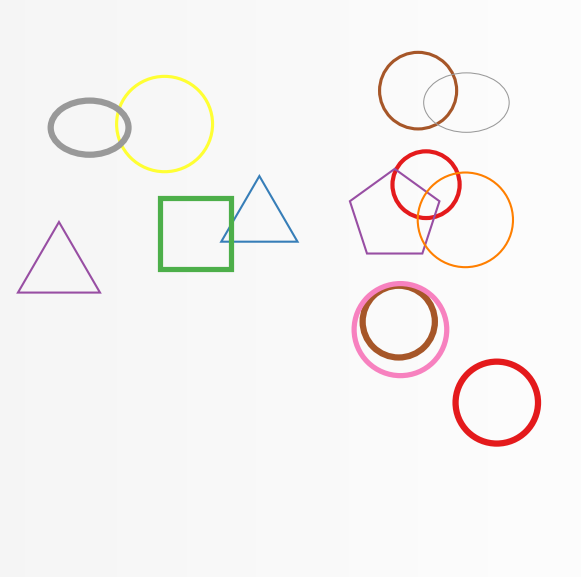[{"shape": "circle", "thickness": 3, "radius": 0.35, "center": [0.855, 0.302]}, {"shape": "circle", "thickness": 2, "radius": 0.29, "center": [0.733, 0.679]}, {"shape": "triangle", "thickness": 1, "radius": 0.38, "center": [0.446, 0.619]}, {"shape": "square", "thickness": 2.5, "radius": 0.31, "center": [0.336, 0.594]}, {"shape": "triangle", "thickness": 1, "radius": 0.41, "center": [0.101, 0.533]}, {"shape": "pentagon", "thickness": 1, "radius": 0.41, "center": [0.679, 0.626]}, {"shape": "circle", "thickness": 1, "radius": 0.41, "center": [0.801, 0.618]}, {"shape": "circle", "thickness": 1.5, "radius": 0.41, "center": [0.283, 0.784]}, {"shape": "circle", "thickness": 1.5, "radius": 0.33, "center": [0.719, 0.842]}, {"shape": "circle", "thickness": 3, "radius": 0.31, "center": [0.686, 0.442]}, {"shape": "circle", "thickness": 2.5, "radius": 0.4, "center": [0.689, 0.428]}, {"shape": "oval", "thickness": 0.5, "radius": 0.37, "center": [0.802, 0.821]}, {"shape": "oval", "thickness": 3, "radius": 0.33, "center": [0.154, 0.778]}]